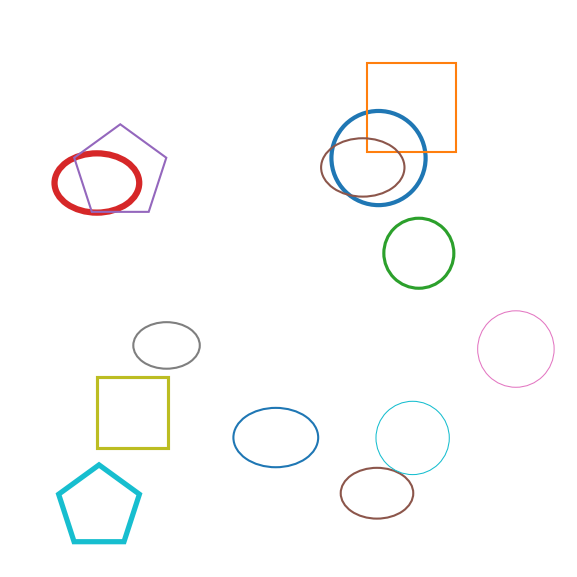[{"shape": "circle", "thickness": 2, "radius": 0.41, "center": [0.655, 0.725]}, {"shape": "oval", "thickness": 1, "radius": 0.37, "center": [0.478, 0.241]}, {"shape": "square", "thickness": 1, "radius": 0.39, "center": [0.712, 0.813]}, {"shape": "circle", "thickness": 1.5, "radius": 0.3, "center": [0.725, 0.561]}, {"shape": "oval", "thickness": 3, "radius": 0.37, "center": [0.168, 0.682]}, {"shape": "pentagon", "thickness": 1, "radius": 0.42, "center": [0.208, 0.7]}, {"shape": "oval", "thickness": 1, "radius": 0.36, "center": [0.628, 0.709]}, {"shape": "oval", "thickness": 1, "radius": 0.31, "center": [0.653, 0.145]}, {"shape": "circle", "thickness": 0.5, "radius": 0.33, "center": [0.893, 0.395]}, {"shape": "oval", "thickness": 1, "radius": 0.29, "center": [0.288, 0.401]}, {"shape": "square", "thickness": 1.5, "radius": 0.31, "center": [0.229, 0.285]}, {"shape": "circle", "thickness": 0.5, "radius": 0.32, "center": [0.715, 0.241]}, {"shape": "pentagon", "thickness": 2.5, "radius": 0.37, "center": [0.171, 0.121]}]